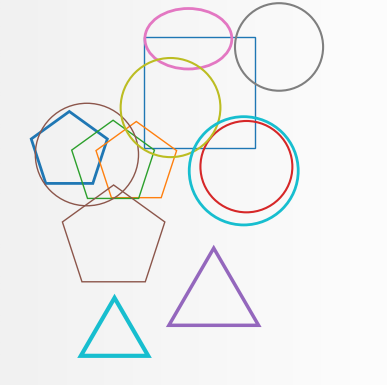[{"shape": "pentagon", "thickness": 2, "radius": 0.52, "center": [0.179, 0.607]}, {"shape": "square", "thickness": 1, "radius": 0.72, "center": [0.515, 0.759]}, {"shape": "pentagon", "thickness": 1, "radius": 0.55, "center": [0.352, 0.575]}, {"shape": "pentagon", "thickness": 1, "radius": 0.56, "center": [0.292, 0.575]}, {"shape": "circle", "thickness": 1.5, "radius": 0.59, "center": [0.636, 0.567]}, {"shape": "triangle", "thickness": 2.5, "radius": 0.67, "center": [0.552, 0.222]}, {"shape": "pentagon", "thickness": 1, "radius": 0.69, "center": [0.293, 0.381]}, {"shape": "circle", "thickness": 1, "radius": 0.67, "center": [0.224, 0.599]}, {"shape": "oval", "thickness": 2, "radius": 0.56, "center": [0.486, 0.899]}, {"shape": "circle", "thickness": 1.5, "radius": 0.57, "center": [0.72, 0.878]}, {"shape": "circle", "thickness": 1.5, "radius": 0.64, "center": [0.44, 0.721]}, {"shape": "circle", "thickness": 2, "radius": 0.7, "center": [0.629, 0.556]}, {"shape": "triangle", "thickness": 3, "radius": 0.5, "center": [0.296, 0.126]}]